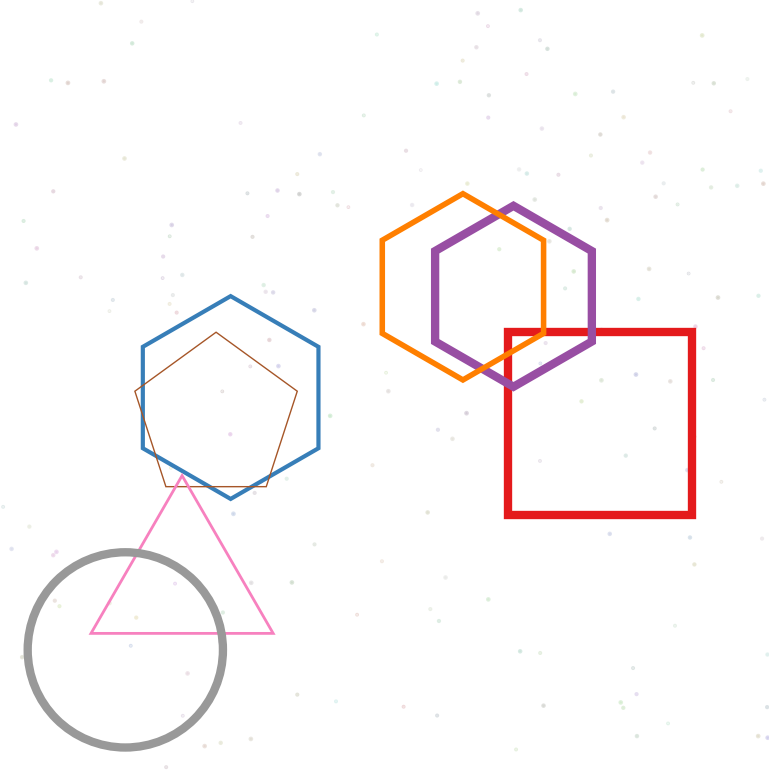[{"shape": "square", "thickness": 3, "radius": 0.6, "center": [0.779, 0.45]}, {"shape": "hexagon", "thickness": 1.5, "radius": 0.66, "center": [0.3, 0.484]}, {"shape": "hexagon", "thickness": 3, "radius": 0.59, "center": [0.667, 0.615]}, {"shape": "hexagon", "thickness": 2, "radius": 0.6, "center": [0.601, 0.628]}, {"shape": "pentagon", "thickness": 0.5, "radius": 0.55, "center": [0.281, 0.458]}, {"shape": "triangle", "thickness": 1, "radius": 0.68, "center": [0.236, 0.246]}, {"shape": "circle", "thickness": 3, "radius": 0.63, "center": [0.163, 0.156]}]